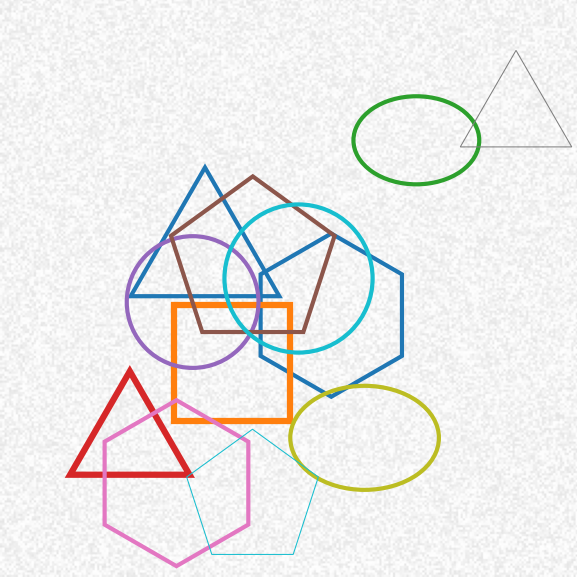[{"shape": "hexagon", "thickness": 2, "radius": 0.71, "center": [0.574, 0.453]}, {"shape": "triangle", "thickness": 2, "radius": 0.74, "center": [0.355, 0.561]}, {"shape": "square", "thickness": 3, "radius": 0.5, "center": [0.402, 0.37]}, {"shape": "oval", "thickness": 2, "radius": 0.54, "center": [0.721, 0.756]}, {"shape": "triangle", "thickness": 3, "radius": 0.6, "center": [0.225, 0.237]}, {"shape": "circle", "thickness": 2, "radius": 0.57, "center": [0.334, 0.476]}, {"shape": "pentagon", "thickness": 2, "radius": 0.74, "center": [0.438, 0.545]}, {"shape": "hexagon", "thickness": 2, "radius": 0.72, "center": [0.306, 0.163]}, {"shape": "triangle", "thickness": 0.5, "radius": 0.56, "center": [0.894, 0.8]}, {"shape": "oval", "thickness": 2, "radius": 0.64, "center": [0.631, 0.241]}, {"shape": "circle", "thickness": 2, "radius": 0.64, "center": [0.517, 0.517]}, {"shape": "pentagon", "thickness": 0.5, "radius": 0.6, "center": [0.437, 0.136]}]